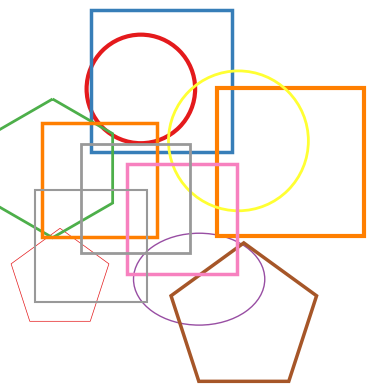[{"shape": "pentagon", "thickness": 0.5, "radius": 0.67, "center": [0.156, 0.273]}, {"shape": "circle", "thickness": 3, "radius": 0.7, "center": [0.366, 0.769]}, {"shape": "square", "thickness": 2.5, "radius": 0.92, "center": [0.419, 0.79]}, {"shape": "hexagon", "thickness": 2, "radius": 0.9, "center": [0.137, 0.563]}, {"shape": "oval", "thickness": 1, "radius": 0.85, "center": [0.517, 0.275]}, {"shape": "square", "thickness": 2.5, "radius": 0.74, "center": [0.258, 0.533]}, {"shape": "square", "thickness": 3, "radius": 0.96, "center": [0.755, 0.58]}, {"shape": "circle", "thickness": 2, "radius": 0.91, "center": [0.619, 0.634]}, {"shape": "pentagon", "thickness": 2.5, "radius": 0.99, "center": [0.633, 0.17]}, {"shape": "square", "thickness": 2.5, "radius": 0.71, "center": [0.474, 0.431]}, {"shape": "square", "thickness": 2, "radius": 0.71, "center": [0.352, 0.484]}, {"shape": "square", "thickness": 1.5, "radius": 0.73, "center": [0.236, 0.36]}]